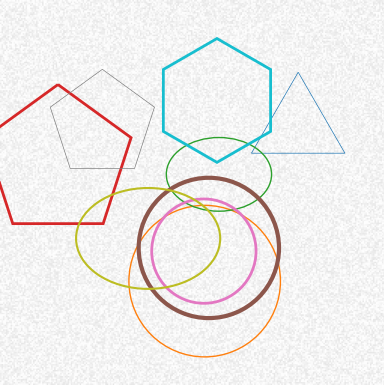[{"shape": "triangle", "thickness": 0.5, "radius": 0.7, "center": [0.775, 0.672]}, {"shape": "circle", "thickness": 1, "radius": 0.98, "center": [0.532, 0.27]}, {"shape": "oval", "thickness": 1, "radius": 0.68, "center": [0.569, 0.547]}, {"shape": "pentagon", "thickness": 2, "radius": 1.0, "center": [0.151, 0.581]}, {"shape": "circle", "thickness": 3, "radius": 0.91, "center": [0.542, 0.356]}, {"shape": "circle", "thickness": 2, "radius": 0.68, "center": [0.53, 0.348]}, {"shape": "pentagon", "thickness": 0.5, "radius": 0.71, "center": [0.266, 0.678]}, {"shape": "oval", "thickness": 1.5, "radius": 0.94, "center": [0.385, 0.381]}, {"shape": "hexagon", "thickness": 2, "radius": 0.8, "center": [0.564, 0.739]}]